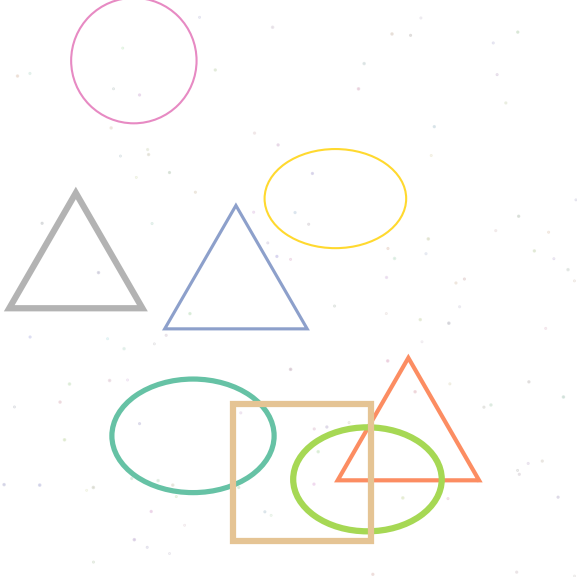[{"shape": "oval", "thickness": 2.5, "radius": 0.7, "center": [0.334, 0.244]}, {"shape": "triangle", "thickness": 2, "radius": 0.71, "center": [0.707, 0.238]}, {"shape": "triangle", "thickness": 1.5, "radius": 0.71, "center": [0.409, 0.501]}, {"shape": "circle", "thickness": 1, "radius": 0.54, "center": [0.232, 0.894]}, {"shape": "oval", "thickness": 3, "radius": 0.64, "center": [0.636, 0.169]}, {"shape": "oval", "thickness": 1, "radius": 0.61, "center": [0.581, 0.655]}, {"shape": "square", "thickness": 3, "radius": 0.6, "center": [0.523, 0.181]}, {"shape": "triangle", "thickness": 3, "radius": 0.67, "center": [0.131, 0.532]}]